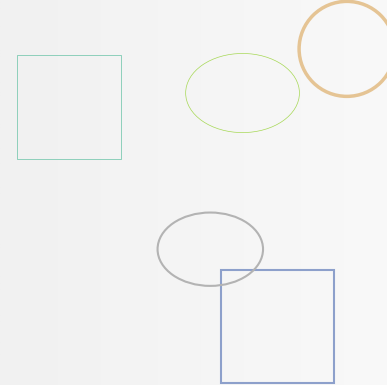[{"shape": "square", "thickness": 0.5, "radius": 0.68, "center": [0.178, 0.722]}, {"shape": "square", "thickness": 1.5, "radius": 0.73, "center": [0.716, 0.153]}, {"shape": "oval", "thickness": 0.5, "radius": 0.73, "center": [0.626, 0.758]}, {"shape": "circle", "thickness": 2.5, "radius": 0.62, "center": [0.895, 0.873]}, {"shape": "oval", "thickness": 1.5, "radius": 0.68, "center": [0.543, 0.353]}]